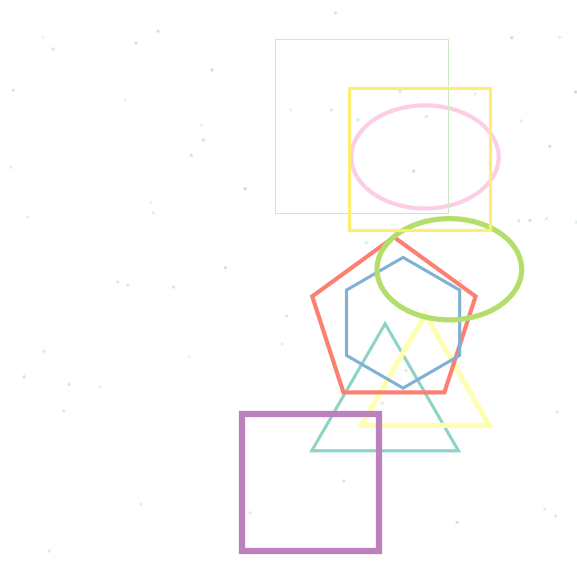[{"shape": "triangle", "thickness": 1.5, "radius": 0.73, "center": [0.667, 0.292]}, {"shape": "triangle", "thickness": 2.5, "radius": 0.64, "center": [0.736, 0.327]}, {"shape": "pentagon", "thickness": 2, "radius": 0.74, "center": [0.682, 0.44]}, {"shape": "hexagon", "thickness": 1.5, "radius": 0.57, "center": [0.698, 0.44]}, {"shape": "oval", "thickness": 2.5, "radius": 0.63, "center": [0.778, 0.533]}, {"shape": "oval", "thickness": 2, "radius": 0.64, "center": [0.736, 0.727]}, {"shape": "square", "thickness": 3, "radius": 0.59, "center": [0.537, 0.163]}, {"shape": "square", "thickness": 0.5, "radius": 0.75, "center": [0.626, 0.781]}, {"shape": "square", "thickness": 1.5, "radius": 0.61, "center": [0.727, 0.724]}]